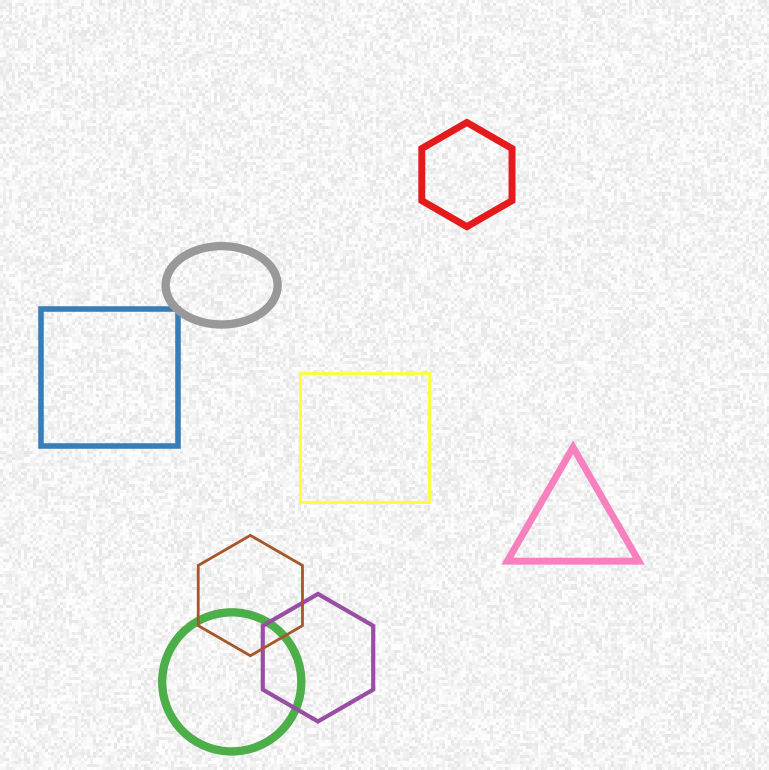[{"shape": "hexagon", "thickness": 2.5, "radius": 0.34, "center": [0.606, 0.773]}, {"shape": "square", "thickness": 2, "radius": 0.44, "center": [0.143, 0.51]}, {"shape": "circle", "thickness": 3, "radius": 0.45, "center": [0.301, 0.114]}, {"shape": "hexagon", "thickness": 1.5, "radius": 0.41, "center": [0.413, 0.146]}, {"shape": "square", "thickness": 1, "radius": 0.42, "center": [0.474, 0.432]}, {"shape": "hexagon", "thickness": 1, "radius": 0.39, "center": [0.325, 0.227]}, {"shape": "triangle", "thickness": 2.5, "radius": 0.49, "center": [0.744, 0.32]}, {"shape": "oval", "thickness": 3, "radius": 0.36, "center": [0.288, 0.629]}]